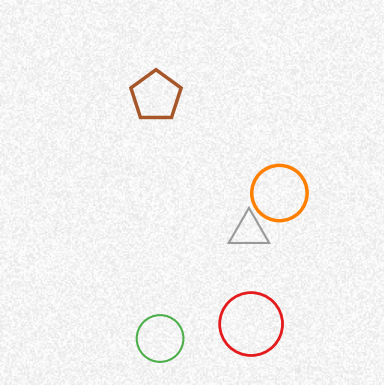[{"shape": "circle", "thickness": 2, "radius": 0.41, "center": [0.652, 0.158]}, {"shape": "circle", "thickness": 1.5, "radius": 0.3, "center": [0.416, 0.121]}, {"shape": "circle", "thickness": 2.5, "radius": 0.36, "center": [0.726, 0.499]}, {"shape": "pentagon", "thickness": 2.5, "radius": 0.34, "center": [0.405, 0.75]}, {"shape": "triangle", "thickness": 1.5, "radius": 0.3, "center": [0.647, 0.399]}]